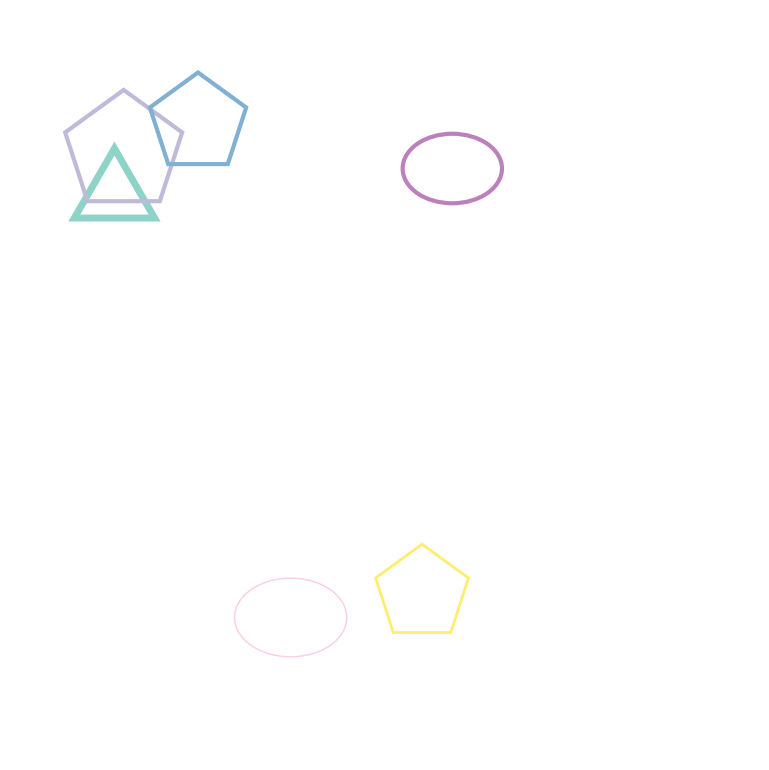[{"shape": "triangle", "thickness": 2.5, "radius": 0.3, "center": [0.149, 0.747]}, {"shape": "pentagon", "thickness": 1.5, "radius": 0.4, "center": [0.161, 0.803]}, {"shape": "pentagon", "thickness": 1.5, "radius": 0.33, "center": [0.257, 0.84]}, {"shape": "oval", "thickness": 0.5, "radius": 0.36, "center": [0.377, 0.198]}, {"shape": "oval", "thickness": 1.5, "radius": 0.32, "center": [0.587, 0.781]}, {"shape": "pentagon", "thickness": 1, "radius": 0.32, "center": [0.548, 0.23]}]